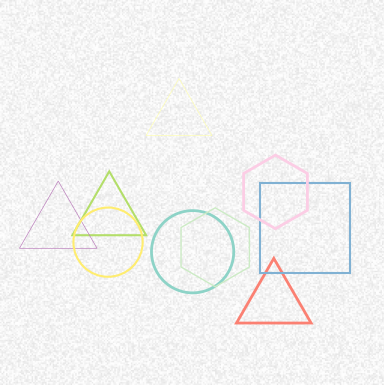[{"shape": "circle", "thickness": 2, "radius": 0.53, "center": [0.5, 0.346]}, {"shape": "triangle", "thickness": 0.5, "radius": 0.49, "center": [0.465, 0.698]}, {"shape": "triangle", "thickness": 2, "radius": 0.56, "center": [0.711, 0.217]}, {"shape": "square", "thickness": 1.5, "radius": 0.59, "center": [0.793, 0.407]}, {"shape": "triangle", "thickness": 1.5, "radius": 0.55, "center": [0.284, 0.444]}, {"shape": "hexagon", "thickness": 2, "radius": 0.48, "center": [0.716, 0.502]}, {"shape": "triangle", "thickness": 0.5, "radius": 0.58, "center": [0.151, 0.413]}, {"shape": "hexagon", "thickness": 1, "radius": 0.51, "center": [0.559, 0.358]}, {"shape": "circle", "thickness": 1.5, "radius": 0.45, "center": [0.281, 0.371]}]